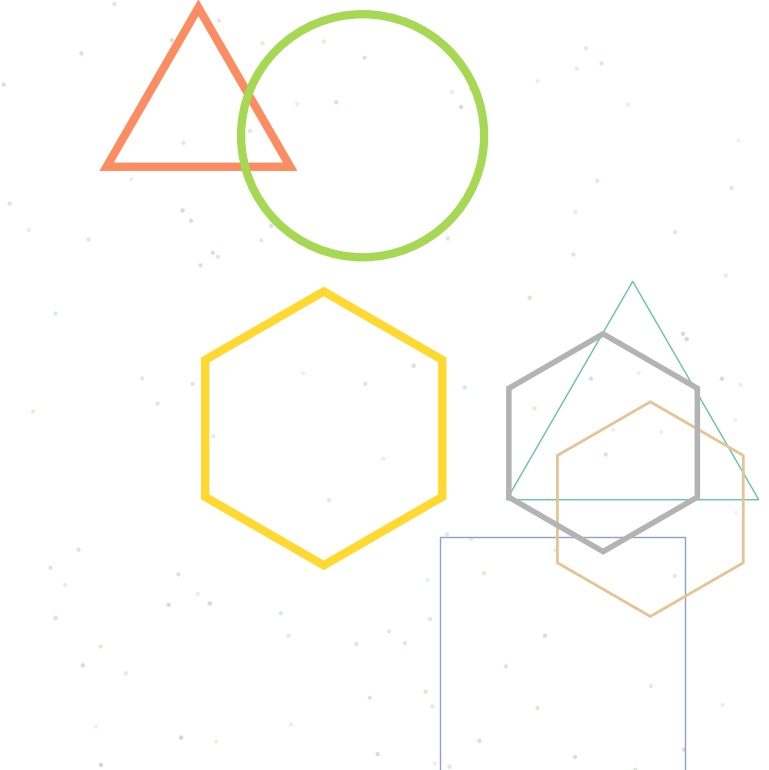[{"shape": "triangle", "thickness": 0.5, "radius": 0.95, "center": [0.822, 0.446]}, {"shape": "triangle", "thickness": 3, "radius": 0.69, "center": [0.258, 0.852]}, {"shape": "square", "thickness": 0.5, "radius": 0.8, "center": [0.731, 0.144]}, {"shape": "circle", "thickness": 3, "radius": 0.79, "center": [0.471, 0.824]}, {"shape": "hexagon", "thickness": 3, "radius": 0.89, "center": [0.42, 0.444]}, {"shape": "hexagon", "thickness": 1, "radius": 0.7, "center": [0.845, 0.339]}, {"shape": "hexagon", "thickness": 2, "radius": 0.71, "center": [0.783, 0.425]}]